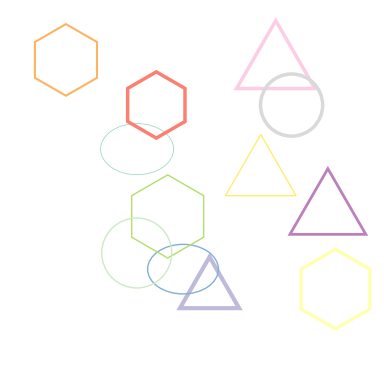[{"shape": "oval", "thickness": 0.5, "radius": 0.47, "center": [0.356, 0.613]}, {"shape": "hexagon", "thickness": 2.5, "radius": 0.52, "center": [0.871, 0.249]}, {"shape": "triangle", "thickness": 3, "radius": 0.44, "center": [0.544, 0.244]}, {"shape": "hexagon", "thickness": 2.5, "radius": 0.43, "center": [0.406, 0.727]}, {"shape": "oval", "thickness": 1, "radius": 0.46, "center": [0.475, 0.301]}, {"shape": "hexagon", "thickness": 1.5, "radius": 0.47, "center": [0.171, 0.844]}, {"shape": "hexagon", "thickness": 1, "radius": 0.54, "center": [0.436, 0.438]}, {"shape": "triangle", "thickness": 2.5, "radius": 0.59, "center": [0.716, 0.829]}, {"shape": "circle", "thickness": 2.5, "radius": 0.4, "center": [0.757, 0.727]}, {"shape": "triangle", "thickness": 2, "radius": 0.57, "center": [0.852, 0.448]}, {"shape": "circle", "thickness": 1, "radius": 0.45, "center": [0.355, 0.343]}, {"shape": "triangle", "thickness": 1, "radius": 0.53, "center": [0.677, 0.545]}]